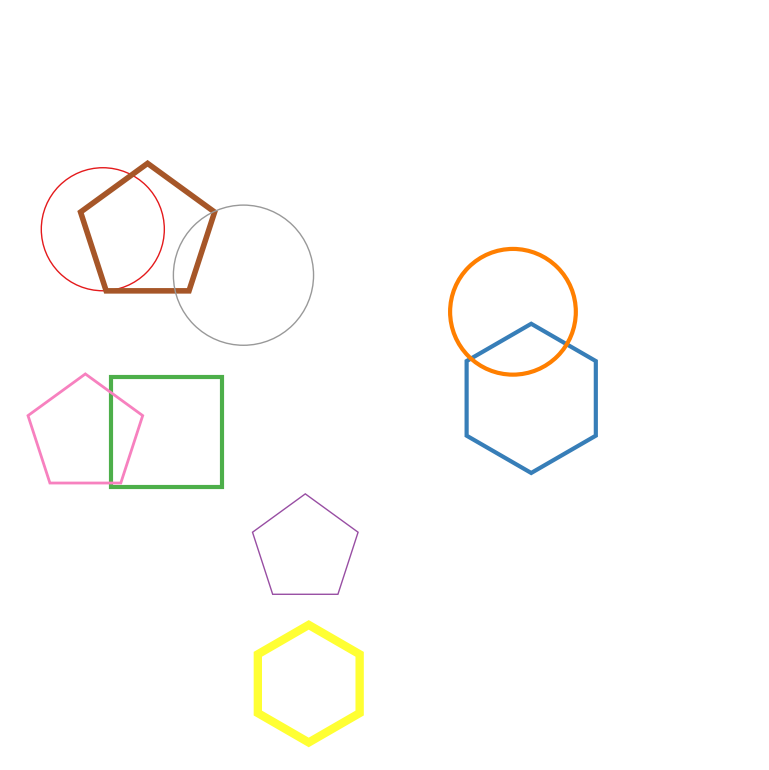[{"shape": "circle", "thickness": 0.5, "radius": 0.4, "center": [0.134, 0.702]}, {"shape": "hexagon", "thickness": 1.5, "radius": 0.48, "center": [0.69, 0.483]}, {"shape": "square", "thickness": 1.5, "radius": 0.36, "center": [0.216, 0.439]}, {"shape": "pentagon", "thickness": 0.5, "radius": 0.36, "center": [0.396, 0.287]}, {"shape": "circle", "thickness": 1.5, "radius": 0.41, "center": [0.666, 0.595]}, {"shape": "hexagon", "thickness": 3, "radius": 0.38, "center": [0.401, 0.112]}, {"shape": "pentagon", "thickness": 2, "radius": 0.46, "center": [0.192, 0.696]}, {"shape": "pentagon", "thickness": 1, "radius": 0.39, "center": [0.111, 0.436]}, {"shape": "circle", "thickness": 0.5, "radius": 0.46, "center": [0.316, 0.643]}]